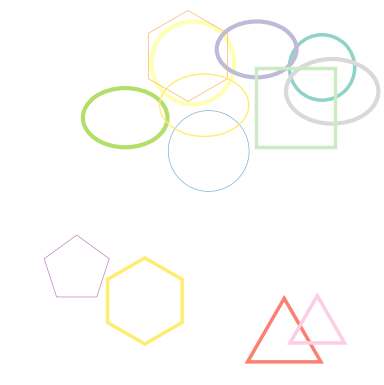[{"shape": "circle", "thickness": 2.5, "radius": 0.42, "center": [0.836, 0.825]}, {"shape": "circle", "thickness": 3, "radius": 0.54, "center": [0.501, 0.837]}, {"shape": "oval", "thickness": 3, "radius": 0.52, "center": [0.667, 0.872]}, {"shape": "triangle", "thickness": 2.5, "radius": 0.55, "center": [0.738, 0.115]}, {"shape": "circle", "thickness": 0.5, "radius": 0.52, "center": [0.542, 0.608]}, {"shape": "hexagon", "thickness": 0.5, "radius": 0.59, "center": [0.488, 0.855]}, {"shape": "oval", "thickness": 3, "radius": 0.55, "center": [0.325, 0.694]}, {"shape": "triangle", "thickness": 2.5, "radius": 0.41, "center": [0.824, 0.15]}, {"shape": "oval", "thickness": 3, "radius": 0.6, "center": [0.863, 0.763]}, {"shape": "pentagon", "thickness": 0.5, "radius": 0.44, "center": [0.199, 0.301]}, {"shape": "square", "thickness": 2.5, "radius": 0.51, "center": [0.767, 0.722]}, {"shape": "oval", "thickness": 1, "radius": 0.58, "center": [0.53, 0.727]}, {"shape": "hexagon", "thickness": 2.5, "radius": 0.56, "center": [0.376, 0.218]}]